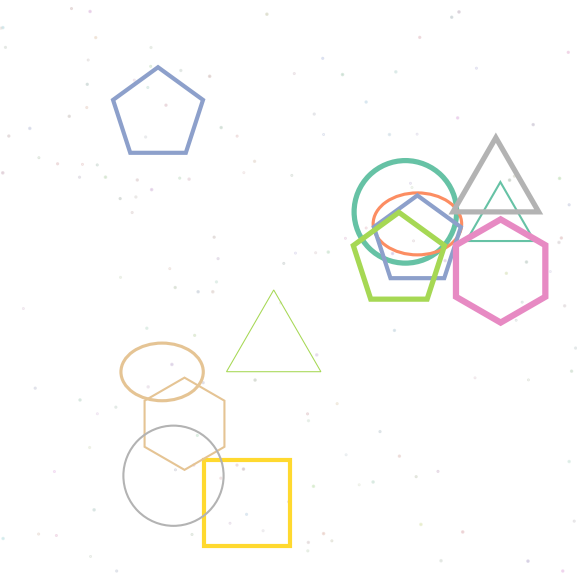[{"shape": "triangle", "thickness": 1, "radius": 0.34, "center": [0.866, 0.616]}, {"shape": "circle", "thickness": 2.5, "radius": 0.44, "center": [0.702, 0.632]}, {"shape": "oval", "thickness": 1.5, "radius": 0.38, "center": [0.723, 0.611]}, {"shape": "pentagon", "thickness": 2, "radius": 0.4, "center": [0.723, 0.582]}, {"shape": "pentagon", "thickness": 2, "radius": 0.41, "center": [0.274, 0.801]}, {"shape": "hexagon", "thickness": 3, "radius": 0.45, "center": [0.867, 0.53]}, {"shape": "triangle", "thickness": 0.5, "radius": 0.47, "center": [0.474, 0.403]}, {"shape": "pentagon", "thickness": 2.5, "radius": 0.42, "center": [0.691, 0.548]}, {"shape": "square", "thickness": 2, "radius": 0.37, "center": [0.428, 0.128]}, {"shape": "oval", "thickness": 1.5, "radius": 0.36, "center": [0.281, 0.355]}, {"shape": "hexagon", "thickness": 1, "radius": 0.4, "center": [0.32, 0.265]}, {"shape": "triangle", "thickness": 2.5, "radius": 0.43, "center": [0.859, 0.675]}, {"shape": "circle", "thickness": 1, "radius": 0.43, "center": [0.3, 0.175]}]